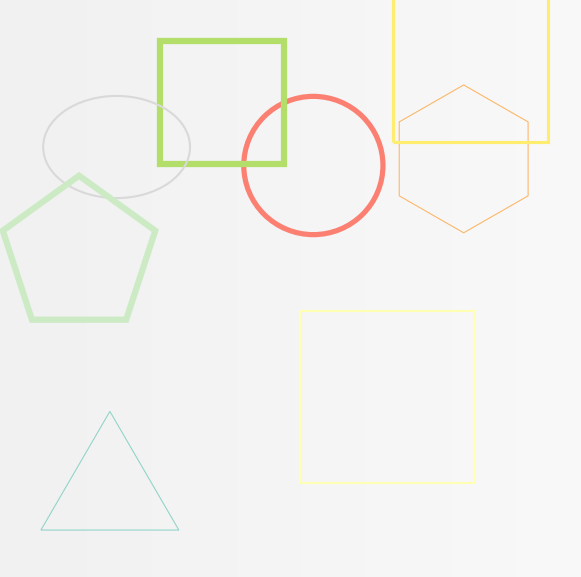[{"shape": "triangle", "thickness": 0.5, "radius": 0.68, "center": [0.189, 0.15]}, {"shape": "square", "thickness": 1, "radius": 0.75, "center": [0.666, 0.312]}, {"shape": "circle", "thickness": 2.5, "radius": 0.6, "center": [0.539, 0.713]}, {"shape": "hexagon", "thickness": 0.5, "radius": 0.64, "center": [0.798, 0.724]}, {"shape": "square", "thickness": 3, "radius": 0.53, "center": [0.383, 0.821]}, {"shape": "oval", "thickness": 1, "radius": 0.63, "center": [0.201, 0.745]}, {"shape": "pentagon", "thickness": 3, "radius": 0.69, "center": [0.136, 0.557]}, {"shape": "square", "thickness": 1.5, "radius": 0.66, "center": [0.809, 0.887]}]